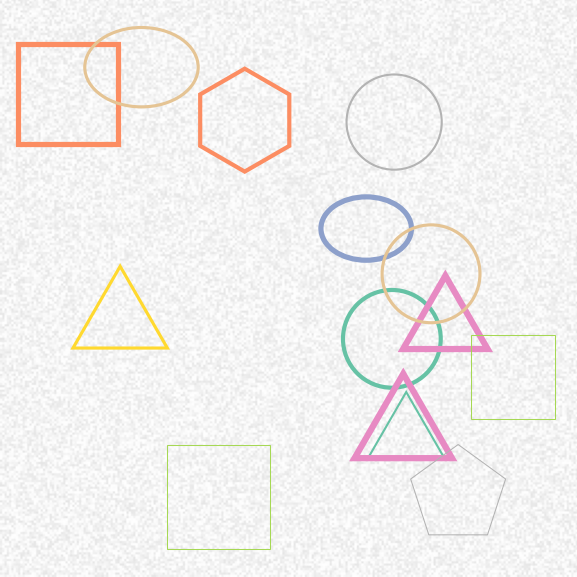[{"shape": "circle", "thickness": 2, "radius": 0.42, "center": [0.679, 0.412]}, {"shape": "triangle", "thickness": 1, "radius": 0.38, "center": [0.703, 0.244]}, {"shape": "square", "thickness": 2.5, "radius": 0.43, "center": [0.118, 0.837]}, {"shape": "hexagon", "thickness": 2, "radius": 0.45, "center": [0.424, 0.791]}, {"shape": "oval", "thickness": 2.5, "radius": 0.39, "center": [0.634, 0.603]}, {"shape": "triangle", "thickness": 3, "radius": 0.49, "center": [0.698, 0.254]}, {"shape": "triangle", "thickness": 3, "radius": 0.42, "center": [0.771, 0.437]}, {"shape": "square", "thickness": 0.5, "radius": 0.36, "center": [0.888, 0.347]}, {"shape": "square", "thickness": 0.5, "radius": 0.45, "center": [0.378, 0.139]}, {"shape": "triangle", "thickness": 1.5, "radius": 0.47, "center": [0.208, 0.444]}, {"shape": "oval", "thickness": 1.5, "radius": 0.49, "center": [0.245, 0.883]}, {"shape": "circle", "thickness": 1.5, "radius": 0.42, "center": [0.746, 0.525]}, {"shape": "circle", "thickness": 1, "radius": 0.41, "center": [0.682, 0.788]}, {"shape": "pentagon", "thickness": 0.5, "radius": 0.43, "center": [0.793, 0.143]}]